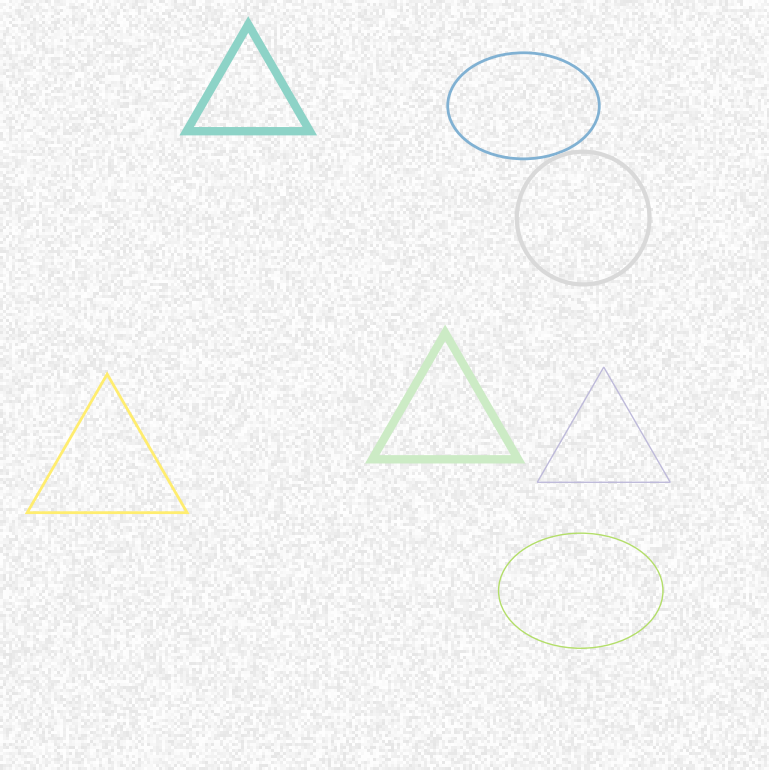[{"shape": "triangle", "thickness": 3, "radius": 0.46, "center": [0.322, 0.876]}, {"shape": "triangle", "thickness": 0.5, "radius": 0.5, "center": [0.784, 0.424]}, {"shape": "oval", "thickness": 1, "radius": 0.49, "center": [0.68, 0.863]}, {"shape": "oval", "thickness": 0.5, "radius": 0.53, "center": [0.754, 0.233]}, {"shape": "circle", "thickness": 1.5, "radius": 0.43, "center": [0.757, 0.717]}, {"shape": "triangle", "thickness": 3, "radius": 0.55, "center": [0.578, 0.458]}, {"shape": "triangle", "thickness": 1, "radius": 0.6, "center": [0.139, 0.394]}]